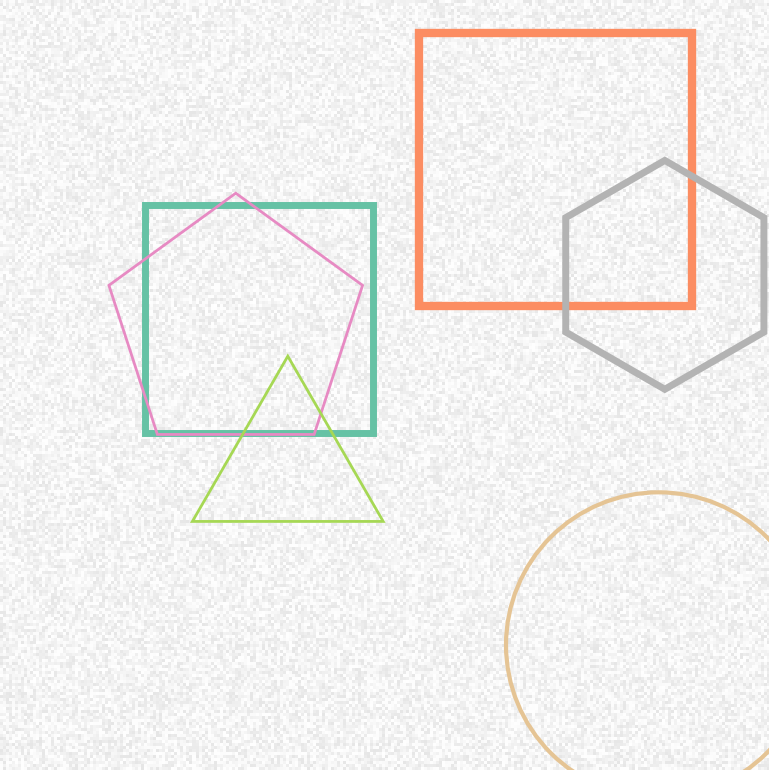[{"shape": "square", "thickness": 2.5, "radius": 0.74, "center": [0.337, 0.586]}, {"shape": "square", "thickness": 3, "radius": 0.89, "center": [0.721, 0.78]}, {"shape": "pentagon", "thickness": 1, "radius": 0.87, "center": [0.306, 0.576]}, {"shape": "triangle", "thickness": 1, "radius": 0.72, "center": [0.374, 0.394]}, {"shape": "circle", "thickness": 1.5, "radius": 0.99, "center": [0.855, 0.162]}, {"shape": "hexagon", "thickness": 2.5, "radius": 0.74, "center": [0.863, 0.643]}]